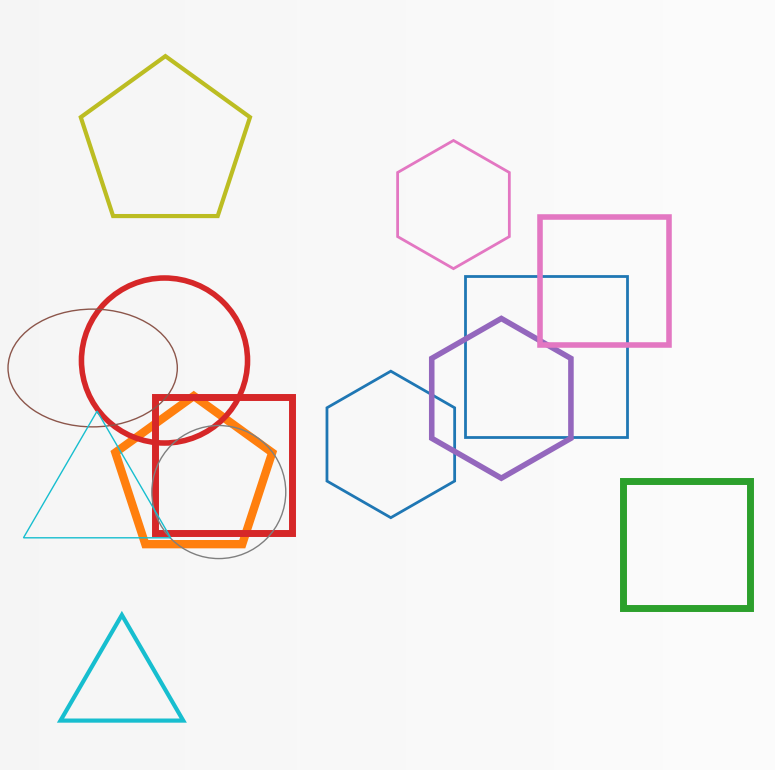[{"shape": "hexagon", "thickness": 1, "radius": 0.48, "center": [0.504, 0.423]}, {"shape": "square", "thickness": 1, "radius": 0.52, "center": [0.705, 0.537]}, {"shape": "pentagon", "thickness": 3, "radius": 0.53, "center": [0.25, 0.379]}, {"shape": "square", "thickness": 2.5, "radius": 0.41, "center": [0.886, 0.293]}, {"shape": "circle", "thickness": 2, "radius": 0.54, "center": [0.212, 0.532]}, {"shape": "square", "thickness": 2.5, "radius": 0.44, "center": [0.289, 0.396]}, {"shape": "hexagon", "thickness": 2, "radius": 0.52, "center": [0.647, 0.483]}, {"shape": "oval", "thickness": 0.5, "radius": 0.55, "center": [0.12, 0.522]}, {"shape": "hexagon", "thickness": 1, "radius": 0.42, "center": [0.585, 0.734]}, {"shape": "square", "thickness": 2, "radius": 0.42, "center": [0.78, 0.635]}, {"shape": "circle", "thickness": 0.5, "radius": 0.43, "center": [0.282, 0.361]}, {"shape": "pentagon", "thickness": 1.5, "radius": 0.57, "center": [0.213, 0.812]}, {"shape": "triangle", "thickness": 1.5, "radius": 0.46, "center": [0.157, 0.11]}, {"shape": "triangle", "thickness": 0.5, "radius": 0.55, "center": [0.125, 0.356]}]